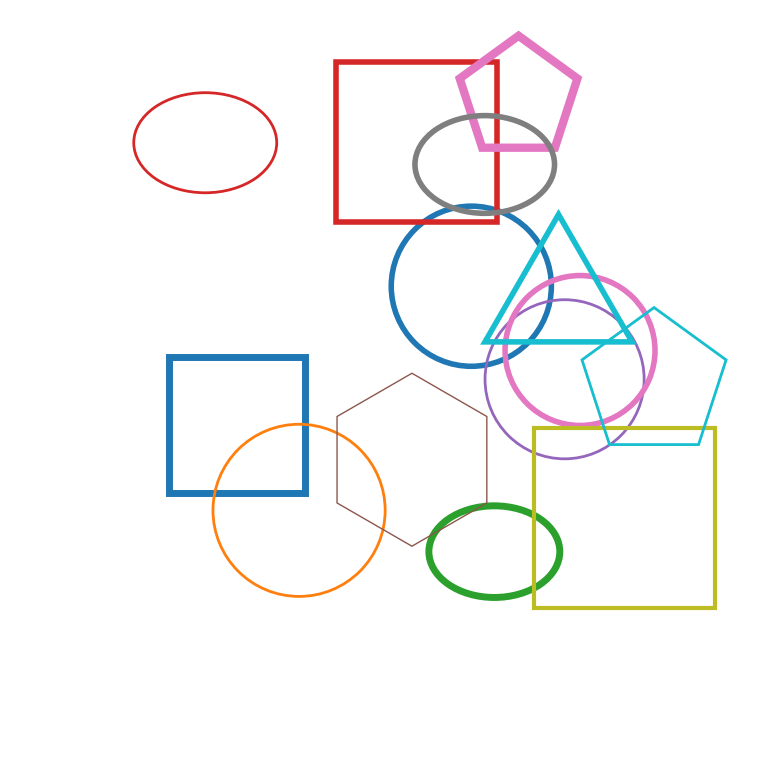[{"shape": "square", "thickness": 2.5, "radius": 0.44, "center": [0.308, 0.448]}, {"shape": "circle", "thickness": 2, "radius": 0.52, "center": [0.612, 0.628]}, {"shape": "circle", "thickness": 1, "radius": 0.56, "center": [0.388, 0.337]}, {"shape": "oval", "thickness": 2.5, "radius": 0.43, "center": [0.642, 0.284]}, {"shape": "square", "thickness": 2, "radius": 0.52, "center": [0.541, 0.816]}, {"shape": "oval", "thickness": 1, "radius": 0.46, "center": [0.267, 0.815]}, {"shape": "circle", "thickness": 1, "radius": 0.52, "center": [0.733, 0.507]}, {"shape": "hexagon", "thickness": 0.5, "radius": 0.56, "center": [0.535, 0.403]}, {"shape": "circle", "thickness": 2, "radius": 0.49, "center": [0.753, 0.545]}, {"shape": "pentagon", "thickness": 3, "radius": 0.4, "center": [0.673, 0.873]}, {"shape": "oval", "thickness": 2, "radius": 0.45, "center": [0.63, 0.786]}, {"shape": "square", "thickness": 1.5, "radius": 0.59, "center": [0.811, 0.327]}, {"shape": "pentagon", "thickness": 1, "radius": 0.49, "center": [0.849, 0.502]}, {"shape": "triangle", "thickness": 2, "radius": 0.55, "center": [0.725, 0.611]}]